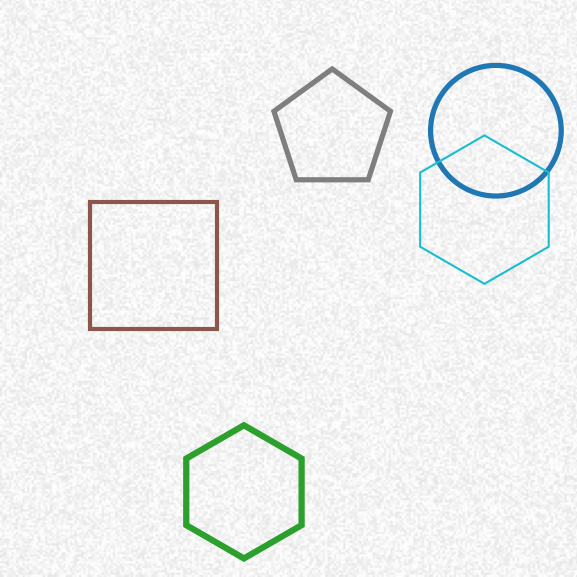[{"shape": "circle", "thickness": 2.5, "radius": 0.57, "center": [0.859, 0.773]}, {"shape": "hexagon", "thickness": 3, "radius": 0.58, "center": [0.422, 0.147]}, {"shape": "square", "thickness": 2, "radius": 0.55, "center": [0.265, 0.54]}, {"shape": "pentagon", "thickness": 2.5, "radius": 0.53, "center": [0.575, 0.774]}, {"shape": "hexagon", "thickness": 1, "radius": 0.64, "center": [0.839, 0.636]}]